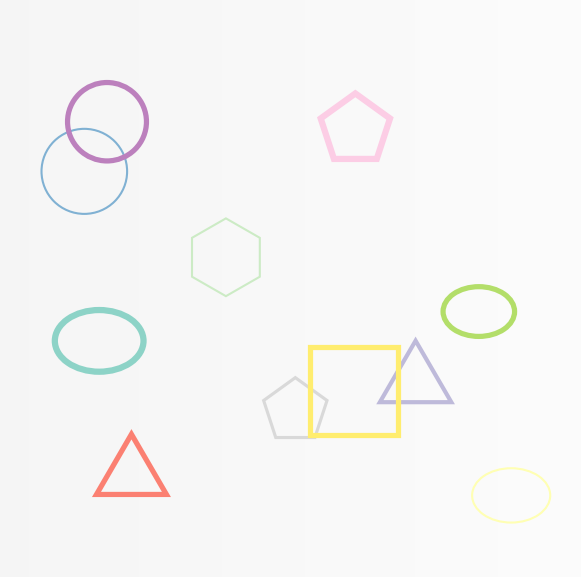[{"shape": "oval", "thickness": 3, "radius": 0.38, "center": [0.171, 0.409]}, {"shape": "oval", "thickness": 1, "radius": 0.34, "center": [0.879, 0.141]}, {"shape": "triangle", "thickness": 2, "radius": 0.35, "center": [0.715, 0.338]}, {"shape": "triangle", "thickness": 2.5, "radius": 0.35, "center": [0.226, 0.178]}, {"shape": "circle", "thickness": 1, "radius": 0.37, "center": [0.145, 0.702]}, {"shape": "oval", "thickness": 2.5, "radius": 0.31, "center": [0.824, 0.46]}, {"shape": "pentagon", "thickness": 3, "radius": 0.31, "center": [0.611, 0.775]}, {"shape": "pentagon", "thickness": 1.5, "radius": 0.29, "center": [0.508, 0.288]}, {"shape": "circle", "thickness": 2.5, "radius": 0.34, "center": [0.184, 0.788]}, {"shape": "hexagon", "thickness": 1, "radius": 0.34, "center": [0.389, 0.554]}, {"shape": "square", "thickness": 2.5, "radius": 0.38, "center": [0.609, 0.322]}]